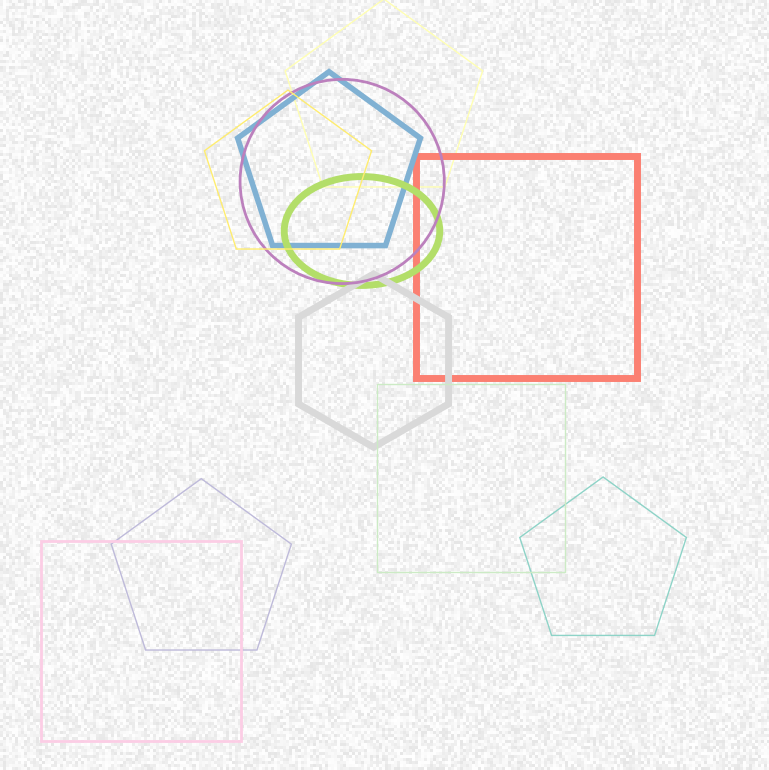[{"shape": "pentagon", "thickness": 0.5, "radius": 0.57, "center": [0.783, 0.267]}, {"shape": "pentagon", "thickness": 0.5, "radius": 0.67, "center": [0.499, 0.866]}, {"shape": "pentagon", "thickness": 0.5, "radius": 0.62, "center": [0.261, 0.255]}, {"shape": "square", "thickness": 2.5, "radius": 0.72, "center": [0.684, 0.653]}, {"shape": "pentagon", "thickness": 2, "radius": 0.62, "center": [0.427, 0.782]}, {"shape": "oval", "thickness": 2.5, "radius": 0.51, "center": [0.47, 0.7]}, {"shape": "square", "thickness": 1, "radius": 0.65, "center": [0.183, 0.167]}, {"shape": "hexagon", "thickness": 2.5, "radius": 0.56, "center": [0.485, 0.532]}, {"shape": "circle", "thickness": 1, "radius": 0.66, "center": [0.444, 0.764]}, {"shape": "square", "thickness": 0.5, "radius": 0.61, "center": [0.611, 0.379]}, {"shape": "pentagon", "thickness": 0.5, "radius": 0.57, "center": [0.374, 0.769]}]